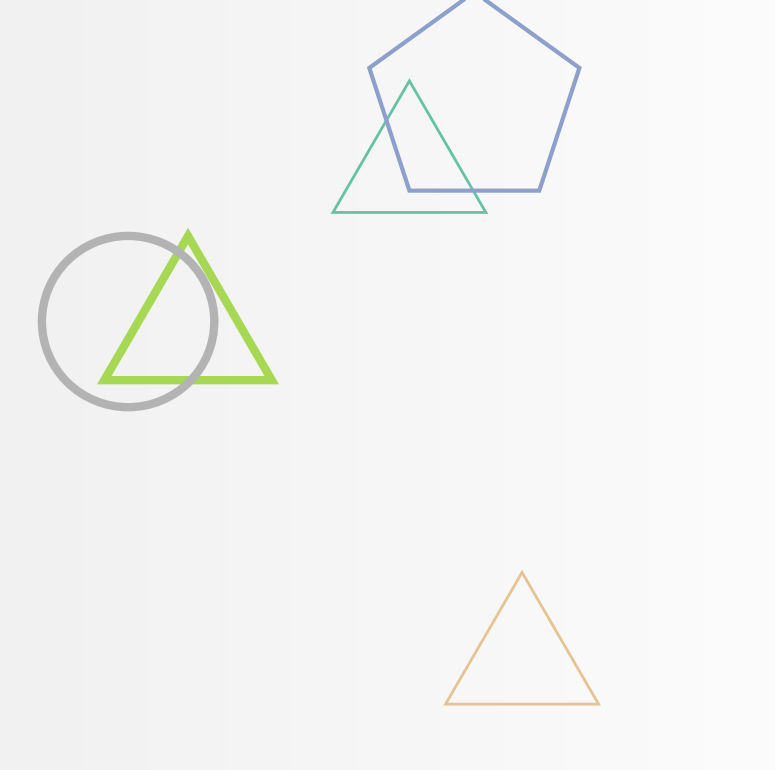[{"shape": "triangle", "thickness": 1, "radius": 0.57, "center": [0.528, 0.781]}, {"shape": "pentagon", "thickness": 1.5, "radius": 0.71, "center": [0.612, 0.868]}, {"shape": "triangle", "thickness": 3, "radius": 0.62, "center": [0.243, 0.569]}, {"shape": "triangle", "thickness": 1, "radius": 0.57, "center": [0.674, 0.143]}, {"shape": "circle", "thickness": 3, "radius": 0.56, "center": [0.165, 0.582]}]